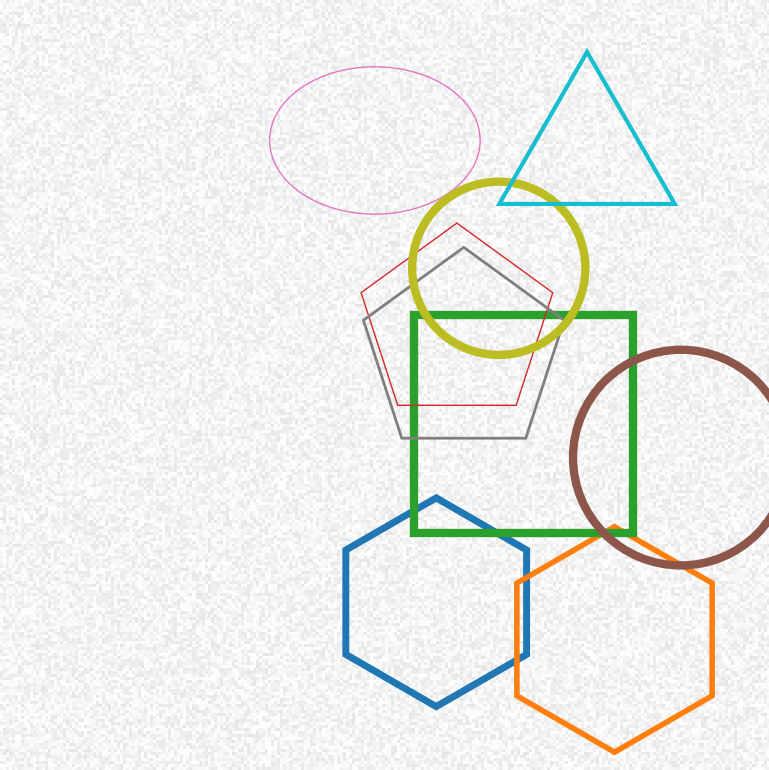[{"shape": "hexagon", "thickness": 2.5, "radius": 0.68, "center": [0.567, 0.218]}, {"shape": "hexagon", "thickness": 2, "radius": 0.73, "center": [0.798, 0.17]}, {"shape": "square", "thickness": 3, "radius": 0.71, "center": [0.68, 0.449]}, {"shape": "pentagon", "thickness": 0.5, "radius": 0.65, "center": [0.593, 0.579]}, {"shape": "circle", "thickness": 3, "radius": 0.7, "center": [0.884, 0.406]}, {"shape": "oval", "thickness": 0.5, "radius": 0.68, "center": [0.487, 0.818]}, {"shape": "pentagon", "thickness": 1, "radius": 0.69, "center": [0.602, 0.542]}, {"shape": "circle", "thickness": 3, "radius": 0.56, "center": [0.648, 0.652]}, {"shape": "triangle", "thickness": 1.5, "radius": 0.66, "center": [0.762, 0.801]}]